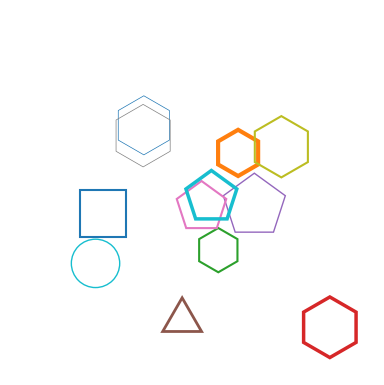[{"shape": "square", "thickness": 1.5, "radius": 0.3, "center": [0.267, 0.445]}, {"shape": "hexagon", "thickness": 0.5, "radius": 0.38, "center": [0.374, 0.675]}, {"shape": "hexagon", "thickness": 3, "radius": 0.3, "center": [0.618, 0.603]}, {"shape": "hexagon", "thickness": 1.5, "radius": 0.29, "center": [0.567, 0.35]}, {"shape": "hexagon", "thickness": 2.5, "radius": 0.39, "center": [0.857, 0.15]}, {"shape": "pentagon", "thickness": 1, "radius": 0.42, "center": [0.661, 0.465]}, {"shape": "triangle", "thickness": 2, "radius": 0.29, "center": [0.473, 0.168]}, {"shape": "pentagon", "thickness": 1.5, "radius": 0.34, "center": [0.523, 0.462]}, {"shape": "hexagon", "thickness": 0.5, "radius": 0.41, "center": [0.372, 0.648]}, {"shape": "hexagon", "thickness": 1.5, "radius": 0.4, "center": [0.731, 0.619]}, {"shape": "pentagon", "thickness": 2.5, "radius": 0.35, "center": [0.549, 0.488]}, {"shape": "circle", "thickness": 1, "radius": 0.31, "center": [0.248, 0.316]}]